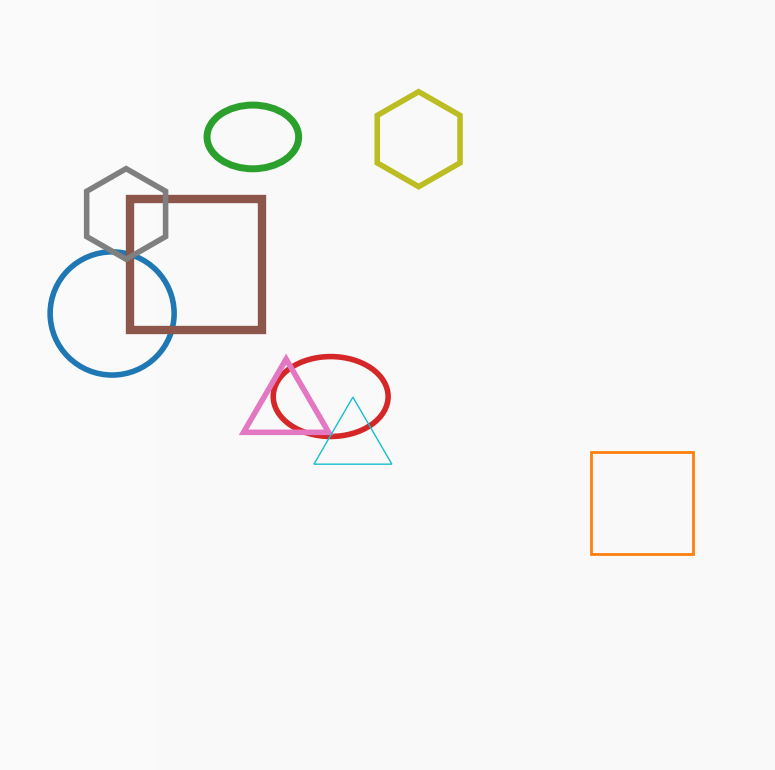[{"shape": "circle", "thickness": 2, "radius": 0.4, "center": [0.145, 0.593]}, {"shape": "square", "thickness": 1, "radius": 0.33, "center": [0.828, 0.347]}, {"shape": "oval", "thickness": 2.5, "radius": 0.3, "center": [0.326, 0.822]}, {"shape": "oval", "thickness": 2, "radius": 0.37, "center": [0.427, 0.485]}, {"shape": "square", "thickness": 3, "radius": 0.43, "center": [0.253, 0.656]}, {"shape": "triangle", "thickness": 2, "radius": 0.32, "center": [0.369, 0.47]}, {"shape": "hexagon", "thickness": 2, "radius": 0.29, "center": [0.163, 0.722]}, {"shape": "hexagon", "thickness": 2, "radius": 0.31, "center": [0.54, 0.819]}, {"shape": "triangle", "thickness": 0.5, "radius": 0.29, "center": [0.455, 0.426]}]